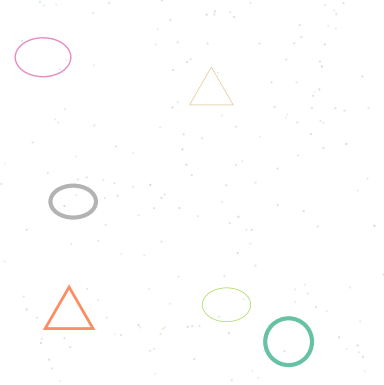[{"shape": "circle", "thickness": 3, "radius": 0.3, "center": [0.75, 0.112]}, {"shape": "triangle", "thickness": 2, "radius": 0.36, "center": [0.18, 0.182]}, {"shape": "oval", "thickness": 1, "radius": 0.36, "center": [0.112, 0.851]}, {"shape": "oval", "thickness": 0.5, "radius": 0.31, "center": [0.588, 0.208]}, {"shape": "triangle", "thickness": 0.5, "radius": 0.33, "center": [0.549, 0.76]}, {"shape": "oval", "thickness": 3, "radius": 0.3, "center": [0.19, 0.476]}]